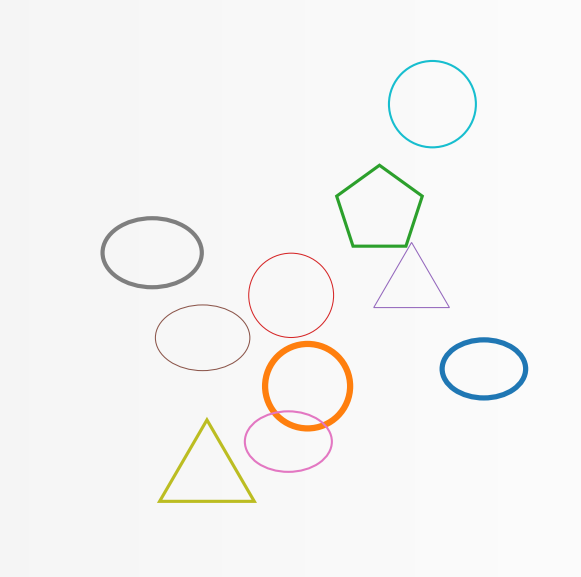[{"shape": "oval", "thickness": 2.5, "radius": 0.36, "center": [0.832, 0.36]}, {"shape": "circle", "thickness": 3, "radius": 0.37, "center": [0.529, 0.33]}, {"shape": "pentagon", "thickness": 1.5, "radius": 0.39, "center": [0.653, 0.636]}, {"shape": "circle", "thickness": 0.5, "radius": 0.37, "center": [0.501, 0.488]}, {"shape": "triangle", "thickness": 0.5, "radius": 0.38, "center": [0.708, 0.504]}, {"shape": "oval", "thickness": 0.5, "radius": 0.41, "center": [0.349, 0.414]}, {"shape": "oval", "thickness": 1, "radius": 0.37, "center": [0.496, 0.234]}, {"shape": "oval", "thickness": 2, "radius": 0.43, "center": [0.262, 0.562]}, {"shape": "triangle", "thickness": 1.5, "radius": 0.47, "center": [0.356, 0.178]}, {"shape": "circle", "thickness": 1, "radius": 0.37, "center": [0.744, 0.819]}]